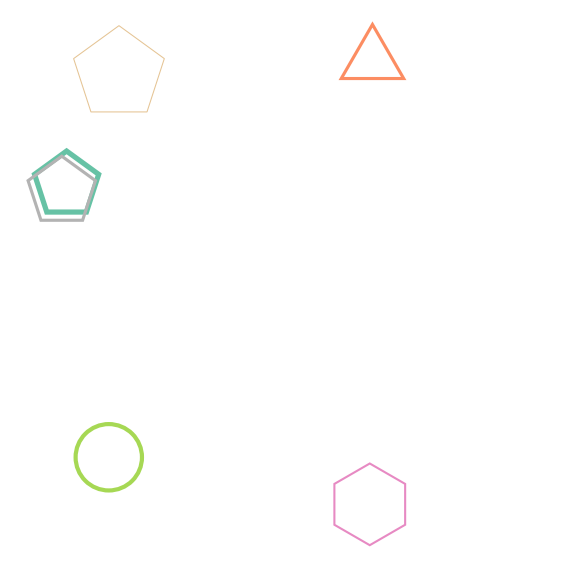[{"shape": "pentagon", "thickness": 2.5, "radius": 0.29, "center": [0.115, 0.679]}, {"shape": "triangle", "thickness": 1.5, "radius": 0.31, "center": [0.645, 0.894]}, {"shape": "hexagon", "thickness": 1, "radius": 0.35, "center": [0.64, 0.126]}, {"shape": "circle", "thickness": 2, "radius": 0.29, "center": [0.188, 0.207]}, {"shape": "pentagon", "thickness": 0.5, "radius": 0.41, "center": [0.206, 0.872]}, {"shape": "pentagon", "thickness": 1.5, "radius": 0.31, "center": [0.107, 0.667]}]